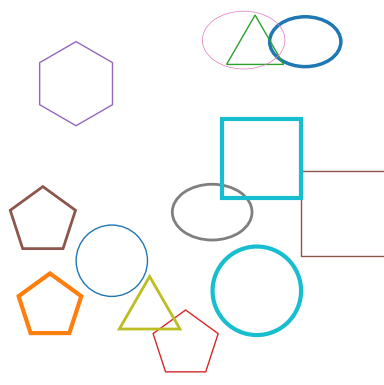[{"shape": "circle", "thickness": 1, "radius": 0.46, "center": [0.29, 0.323]}, {"shape": "oval", "thickness": 2.5, "radius": 0.46, "center": [0.793, 0.892]}, {"shape": "pentagon", "thickness": 3, "radius": 0.43, "center": [0.13, 0.204]}, {"shape": "triangle", "thickness": 1, "radius": 0.43, "center": [0.663, 0.875]}, {"shape": "pentagon", "thickness": 1, "radius": 0.44, "center": [0.482, 0.106]}, {"shape": "hexagon", "thickness": 1, "radius": 0.55, "center": [0.198, 0.783]}, {"shape": "square", "thickness": 1, "radius": 0.55, "center": [0.892, 0.447]}, {"shape": "pentagon", "thickness": 2, "radius": 0.45, "center": [0.111, 0.426]}, {"shape": "oval", "thickness": 0.5, "radius": 0.54, "center": [0.633, 0.896]}, {"shape": "oval", "thickness": 2, "radius": 0.52, "center": [0.551, 0.449]}, {"shape": "triangle", "thickness": 2, "radius": 0.45, "center": [0.389, 0.191]}, {"shape": "circle", "thickness": 3, "radius": 0.57, "center": [0.667, 0.245]}, {"shape": "square", "thickness": 3, "radius": 0.51, "center": [0.679, 0.588]}]